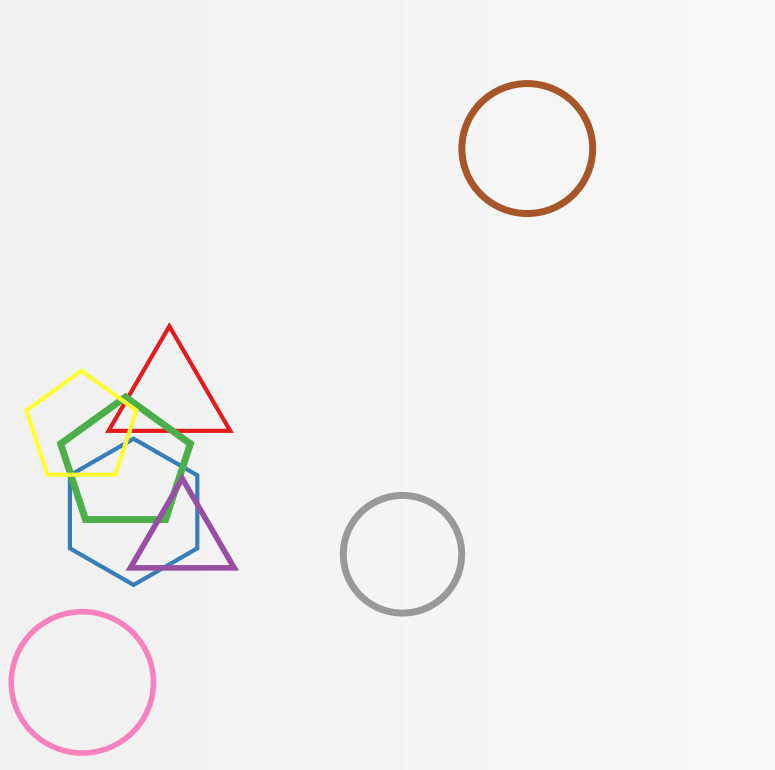[{"shape": "triangle", "thickness": 1.5, "radius": 0.45, "center": [0.219, 0.486]}, {"shape": "hexagon", "thickness": 1.5, "radius": 0.47, "center": [0.172, 0.335]}, {"shape": "pentagon", "thickness": 2.5, "radius": 0.44, "center": [0.162, 0.396]}, {"shape": "triangle", "thickness": 2, "radius": 0.39, "center": [0.235, 0.301]}, {"shape": "pentagon", "thickness": 1.5, "radius": 0.37, "center": [0.105, 0.444]}, {"shape": "circle", "thickness": 2.5, "radius": 0.42, "center": [0.68, 0.807]}, {"shape": "circle", "thickness": 2, "radius": 0.46, "center": [0.106, 0.114]}, {"shape": "circle", "thickness": 2.5, "radius": 0.38, "center": [0.519, 0.28]}]